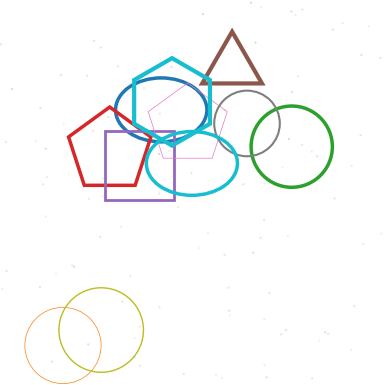[{"shape": "oval", "thickness": 2.5, "radius": 0.59, "center": [0.419, 0.715]}, {"shape": "circle", "thickness": 0.5, "radius": 0.5, "center": [0.164, 0.103]}, {"shape": "circle", "thickness": 2.5, "radius": 0.53, "center": [0.758, 0.619]}, {"shape": "pentagon", "thickness": 2.5, "radius": 0.56, "center": [0.285, 0.61]}, {"shape": "square", "thickness": 2, "radius": 0.45, "center": [0.363, 0.569]}, {"shape": "triangle", "thickness": 3, "radius": 0.45, "center": [0.603, 0.828]}, {"shape": "pentagon", "thickness": 0.5, "radius": 0.54, "center": [0.488, 0.676]}, {"shape": "circle", "thickness": 1.5, "radius": 0.43, "center": [0.642, 0.679]}, {"shape": "circle", "thickness": 1, "radius": 0.55, "center": [0.263, 0.143]}, {"shape": "oval", "thickness": 2.5, "radius": 0.59, "center": [0.498, 0.576]}, {"shape": "hexagon", "thickness": 3, "radius": 0.57, "center": [0.447, 0.735]}]